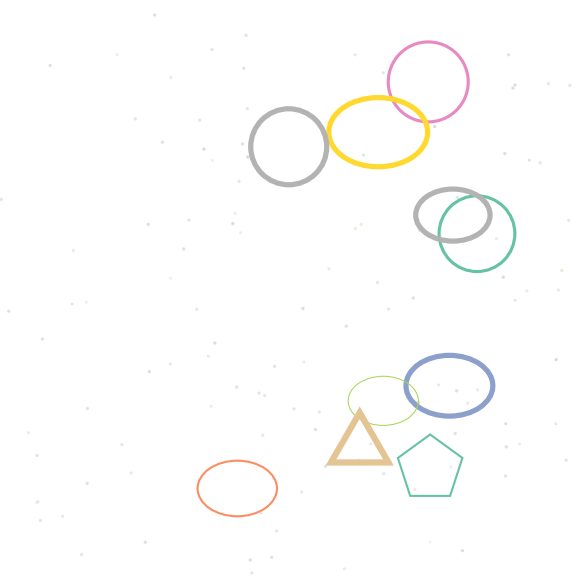[{"shape": "circle", "thickness": 1.5, "radius": 0.33, "center": [0.826, 0.595]}, {"shape": "pentagon", "thickness": 1, "radius": 0.29, "center": [0.745, 0.188]}, {"shape": "oval", "thickness": 1, "radius": 0.34, "center": [0.411, 0.153]}, {"shape": "oval", "thickness": 2.5, "radius": 0.38, "center": [0.778, 0.331]}, {"shape": "circle", "thickness": 1.5, "radius": 0.35, "center": [0.742, 0.857]}, {"shape": "oval", "thickness": 0.5, "radius": 0.3, "center": [0.664, 0.305]}, {"shape": "oval", "thickness": 2.5, "radius": 0.43, "center": [0.655, 0.77]}, {"shape": "triangle", "thickness": 3, "radius": 0.29, "center": [0.623, 0.227]}, {"shape": "oval", "thickness": 2.5, "radius": 0.32, "center": [0.784, 0.627]}, {"shape": "circle", "thickness": 2.5, "radius": 0.33, "center": [0.5, 0.745]}]